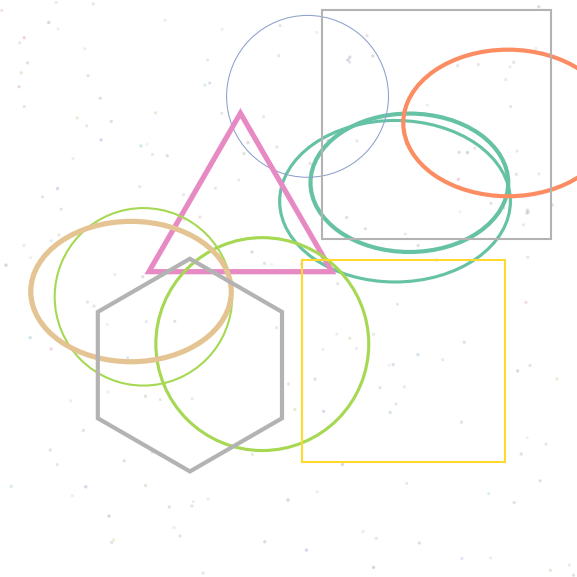[{"shape": "oval", "thickness": 2, "radius": 0.86, "center": [0.709, 0.683]}, {"shape": "oval", "thickness": 1.5, "radius": 1.0, "center": [0.684, 0.651]}, {"shape": "oval", "thickness": 2, "radius": 0.91, "center": [0.88, 0.786]}, {"shape": "circle", "thickness": 0.5, "radius": 0.7, "center": [0.533, 0.832]}, {"shape": "triangle", "thickness": 2.5, "radius": 0.91, "center": [0.416, 0.62]}, {"shape": "circle", "thickness": 1, "radius": 0.77, "center": [0.248, 0.485]}, {"shape": "circle", "thickness": 1.5, "radius": 0.92, "center": [0.454, 0.403]}, {"shape": "square", "thickness": 1, "radius": 0.88, "center": [0.699, 0.374]}, {"shape": "oval", "thickness": 2.5, "radius": 0.87, "center": [0.227, 0.494]}, {"shape": "square", "thickness": 1, "radius": 0.99, "center": [0.756, 0.783]}, {"shape": "hexagon", "thickness": 2, "radius": 0.92, "center": [0.329, 0.367]}]